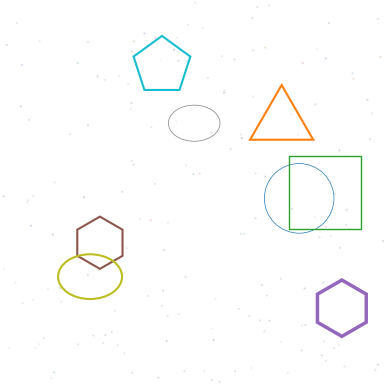[{"shape": "circle", "thickness": 0.5, "radius": 0.45, "center": [0.777, 0.485]}, {"shape": "triangle", "thickness": 1.5, "radius": 0.47, "center": [0.732, 0.684]}, {"shape": "square", "thickness": 1, "radius": 0.47, "center": [0.844, 0.5]}, {"shape": "hexagon", "thickness": 2.5, "radius": 0.37, "center": [0.888, 0.199]}, {"shape": "hexagon", "thickness": 1.5, "radius": 0.34, "center": [0.26, 0.37]}, {"shape": "oval", "thickness": 0.5, "radius": 0.34, "center": [0.504, 0.68]}, {"shape": "oval", "thickness": 1.5, "radius": 0.42, "center": [0.234, 0.281]}, {"shape": "pentagon", "thickness": 1.5, "radius": 0.39, "center": [0.421, 0.829]}]